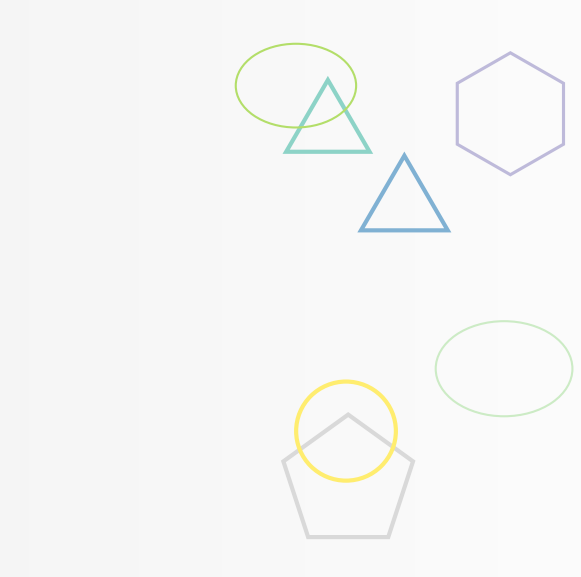[{"shape": "triangle", "thickness": 2, "radius": 0.41, "center": [0.564, 0.778]}, {"shape": "hexagon", "thickness": 1.5, "radius": 0.53, "center": [0.878, 0.802]}, {"shape": "triangle", "thickness": 2, "radius": 0.43, "center": [0.696, 0.643]}, {"shape": "oval", "thickness": 1, "radius": 0.52, "center": [0.509, 0.851]}, {"shape": "pentagon", "thickness": 2, "radius": 0.59, "center": [0.599, 0.164]}, {"shape": "oval", "thickness": 1, "radius": 0.59, "center": [0.867, 0.361]}, {"shape": "circle", "thickness": 2, "radius": 0.43, "center": [0.595, 0.253]}]